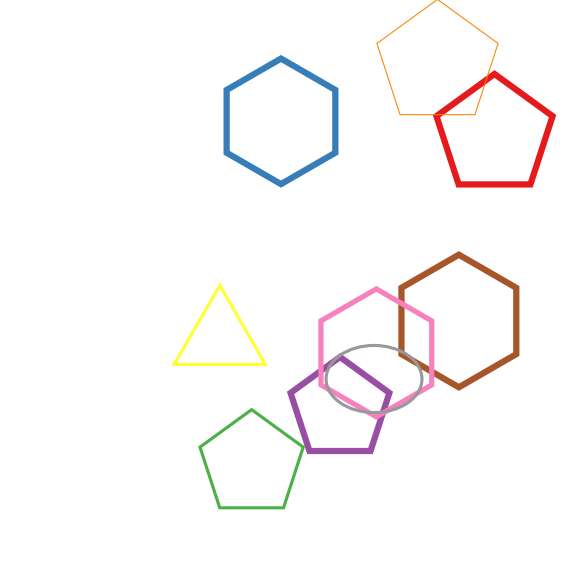[{"shape": "pentagon", "thickness": 3, "radius": 0.53, "center": [0.856, 0.765]}, {"shape": "hexagon", "thickness": 3, "radius": 0.54, "center": [0.487, 0.789]}, {"shape": "pentagon", "thickness": 1.5, "radius": 0.47, "center": [0.436, 0.196]}, {"shape": "pentagon", "thickness": 3, "radius": 0.45, "center": [0.589, 0.291]}, {"shape": "pentagon", "thickness": 0.5, "radius": 0.55, "center": [0.758, 0.89]}, {"shape": "triangle", "thickness": 1.5, "radius": 0.46, "center": [0.381, 0.414]}, {"shape": "hexagon", "thickness": 3, "radius": 0.57, "center": [0.795, 0.443]}, {"shape": "hexagon", "thickness": 2.5, "radius": 0.55, "center": [0.652, 0.388]}, {"shape": "oval", "thickness": 1.5, "radius": 0.42, "center": [0.648, 0.343]}]